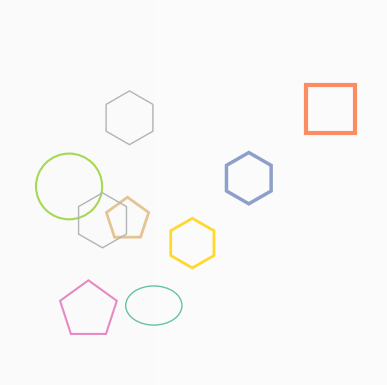[{"shape": "oval", "thickness": 1, "radius": 0.36, "center": [0.397, 0.206]}, {"shape": "square", "thickness": 3, "radius": 0.31, "center": [0.853, 0.716]}, {"shape": "hexagon", "thickness": 2.5, "radius": 0.33, "center": [0.642, 0.537]}, {"shape": "pentagon", "thickness": 1.5, "radius": 0.39, "center": [0.228, 0.195]}, {"shape": "circle", "thickness": 1.5, "radius": 0.43, "center": [0.178, 0.516]}, {"shape": "hexagon", "thickness": 2, "radius": 0.32, "center": [0.496, 0.369]}, {"shape": "pentagon", "thickness": 2, "radius": 0.29, "center": [0.329, 0.43]}, {"shape": "hexagon", "thickness": 1, "radius": 0.35, "center": [0.334, 0.694]}, {"shape": "hexagon", "thickness": 1, "radius": 0.36, "center": [0.265, 0.428]}]